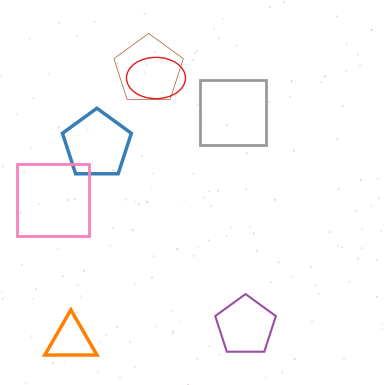[{"shape": "oval", "thickness": 1, "radius": 0.38, "center": [0.405, 0.797]}, {"shape": "pentagon", "thickness": 2.5, "radius": 0.47, "center": [0.252, 0.625]}, {"shape": "pentagon", "thickness": 1.5, "radius": 0.41, "center": [0.638, 0.153]}, {"shape": "triangle", "thickness": 2.5, "radius": 0.39, "center": [0.184, 0.117]}, {"shape": "pentagon", "thickness": 0.5, "radius": 0.47, "center": [0.386, 0.818]}, {"shape": "square", "thickness": 2, "radius": 0.47, "center": [0.138, 0.481]}, {"shape": "square", "thickness": 2, "radius": 0.43, "center": [0.605, 0.708]}]